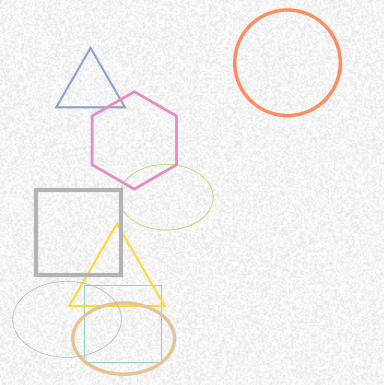[{"shape": "square", "thickness": 0.5, "radius": 0.5, "center": [0.319, 0.16]}, {"shape": "circle", "thickness": 2.5, "radius": 0.69, "center": [0.747, 0.837]}, {"shape": "triangle", "thickness": 1.5, "radius": 0.51, "center": [0.235, 0.773]}, {"shape": "hexagon", "thickness": 2, "radius": 0.63, "center": [0.349, 0.635]}, {"shape": "oval", "thickness": 0.5, "radius": 0.61, "center": [0.431, 0.488]}, {"shape": "triangle", "thickness": 1.5, "radius": 0.71, "center": [0.304, 0.277]}, {"shape": "oval", "thickness": 2.5, "radius": 0.66, "center": [0.321, 0.121]}, {"shape": "oval", "thickness": 0.5, "radius": 0.71, "center": [0.174, 0.171]}, {"shape": "square", "thickness": 3, "radius": 0.55, "center": [0.205, 0.395]}]